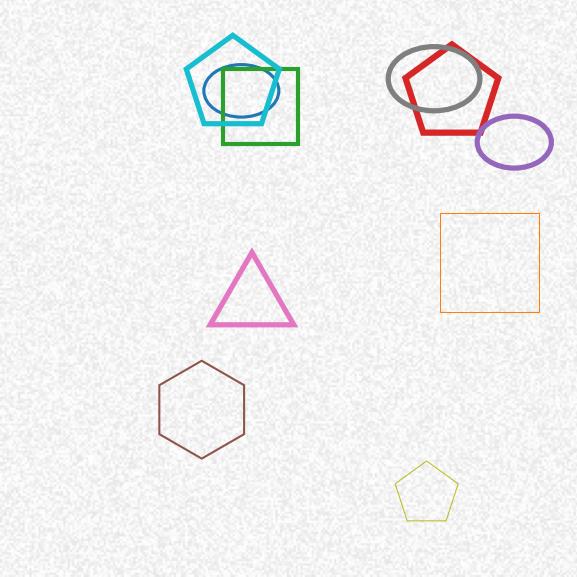[{"shape": "oval", "thickness": 1.5, "radius": 0.32, "center": [0.418, 0.842]}, {"shape": "square", "thickness": 0.5, "radius": 0.43, "center": [0.847, 0.545]}, {"shape": "square", "thickness": 2, "radius": 0.32, "center": [0.451, 0.815]}, {"shape": "pentagon", "thickness": 3, "radius": 0.42, "center": [0.783, 0.838]}, {"shape": "oval", "thickness": 2.5, "radius": 0.32, "center": [0.891, 0.753]}, {"shape": "hexagon", "thickness": 1, "radius": 0.42, "center": [0.349, 0.29]}, {"shape": "triangle", "thickness": 2.5, "radius": 0.42, "center": [0.436, 0.479]}, {"shape": "oval", "thickness": 2.5, "radius": 0.4, "center": [0.752, 0.863]}, {"shape": "pentagon", "thickness": 0.5, "radius": 0.29, "center": [0.739, 0.144]}, {"shape": "pentagon", "thickness": 2.5, "radius": 0.42, "center": [0.403, 0.853]}]